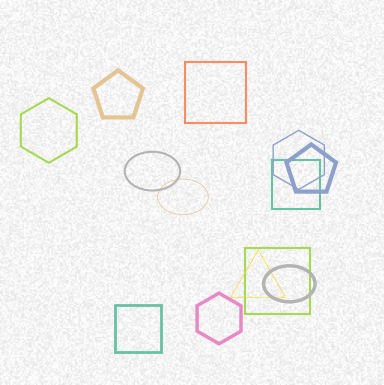[{"shape": "square", "thickness": 1.5, "radius": 0.32, "center": [0.768, 0.521]}, {"shape": "square", "thickness": 2, "radius": 0.3, "center": [0.358, 0.146]}, {"shape": "square", "thickness": 1.5, "radius": 0.4, "center": [0.56, 0.76]}, {"shape": "hexagon", "thickness": 1, "radius": 0.38, "center": [0.776, 0.585]}, {"shape": "pentagon", "thickness": 3, "radius": 0.34, "center": [0.808, 0.557]}, {"shape": "hexagon", "thickness": 2.5, "radius": 0.33, "center": [0.569, 0.173]}, {"shape": "square", "thickness": 1.5, "radius": 0.42, "center": [0.721, 0.27]}, {"shape": "hexagon", "thickness": 1.5, "radius": 0.42, "center": [0.127, 0.661]}, {"shape": "triangle", "thickness": 0.5, "radius": 0.41, "center": [0.671, 0.269]}, {"shape": "pentagon", "thickness": 3, "radius": 0.34, "center": [0.307, 0.75]}, {"shape": "oval", "thickness": 0.5, "radius": 0.33, "center": [0.475, 0.489]}, {"shape": "oval", "thickness": 2.5, "radius": 0.33, "center": [0.752, 0.263]}, {"shape": "oval", "thickness": 1.5, "radius": 0.36, "center": [0.396, 0.556]}]